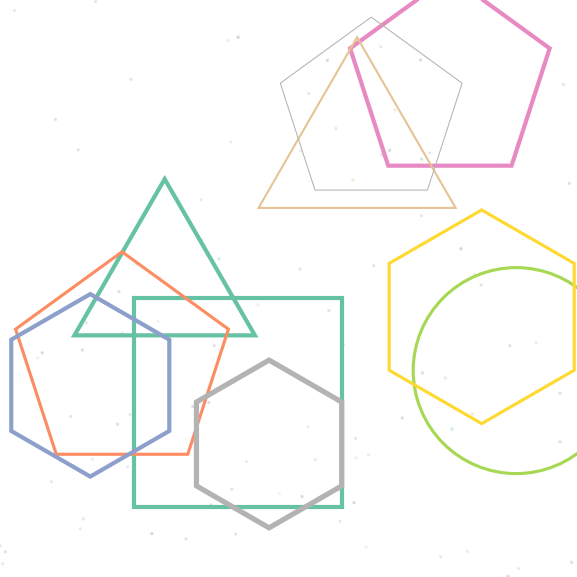[{"shape": "triangle", "thickness": 2, "radius": 0.9, "center": [0.285, 0.509]}, {"shape": "square", "thickness": 2, "radius": 0.9, "center": [0.412, 0.302]}, {"shape": "pentagon", "thickness": 1.5, "radius": 0.97, "center": [0.211, 0.369]}, {"shape": "hexagon", "thickness": 2, "radius": 0.79, "center": [0.156, 0.332]}, {"shape": "pentagon", "thickness": 2, "radius": 0.91, "center": [0.779, 0.859]}, {"shape": "circle", "thickness": 1.5, "radius": 0.89, "center": [0.894, 0.357]}, {"shape": "hexagon", "thickness": 1.5, "radius": 0.93, "center": [0.834, 0.451]}, {"shape": "triangle", "thickness": 1, "radius": 0.99, "center": [0.618, 0.738]}, {"shape": "hexagon", "thickness": 2.5, "radius": 0.73, "center": [0.466, 0.23]}, {"shape": "pentagon", "thickness": 0.5, "radius": 0.83, "center": [0.643, 0.804]}]